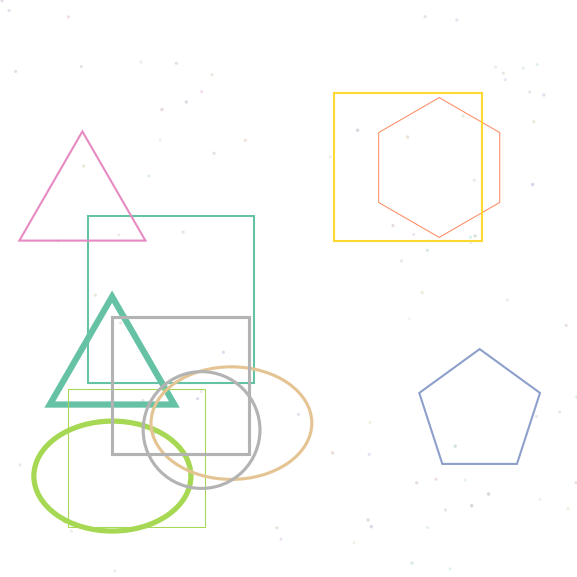[{"shape": "square", "thickness": 1, "radius": 0.72, "center": [0.296, 0.48]}, {"shape": "triangle", "thickness": 3, "radius": 0.62, "center": [0.194, 0.361]}, {"shape": "hexagon", "thickness": 0.5, "radius": 0.61, "center": [0.761, 0.709]}, {"shape": "pentagon", "thickness": 1, "radius": 0.55, "center": [0.831, 0.285]}, {"shape": "triangle", "thickness": 1, "radius": 0.63, "center": [0.143, 0.646]}, {"shape": "oval", "thickness": 2.5, "radius": 0.68, "center": [0.195, 0.175]}, {"shape": "square", "thickness": 0.5, "radius": 0.6, "center": [0.236, 0.206]}, {"shape": "square", "thickness": 1, "radius": 0.64, "center": [0.706, 0.71]}, {"shape": "oval", "thickness": 1.5, "radius": 0.7, "center": [0.401, 0.266]}, {"shape": "square", "thickness": 1.5, "radius": 0.59, "center": [0.313, 0.331]}, {"shape": "circle", "thickness": 1.5, "radius": 0.51, "center": [0.349, 0.254]}]